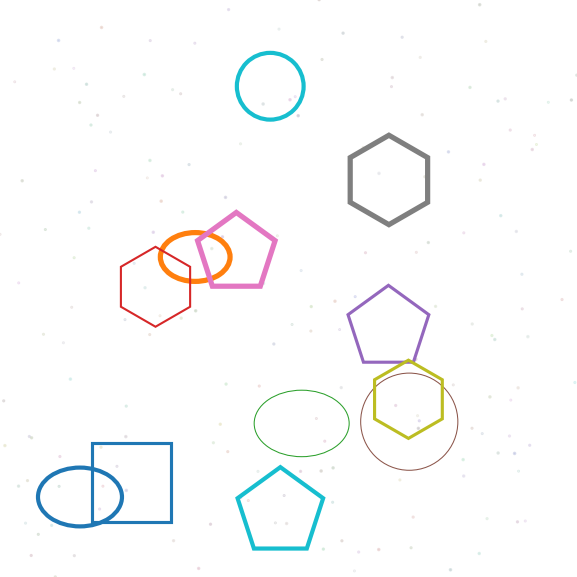[{"shape": "oval", "thickness": 2, "radius": 0.36, "center": [0.139, 0.139]}, {"shape": "square", "thickness": 1.5, "radius": 0.34, "center": [0.228, 0.164]}, {"shape": "oval", "thickness": 2.5, "radius": 0.3, "center": [0.338, 0.554]}, {"shape": "oval", "thickness": 0.5, "radius": 0.41, "center": [0.522, 0.266]}, {"shape": "hexagon", "thickness": 1, "radius": 0.35, "center": [0.269, 0.503]}, {"shape": "pentagon", "thickness": 1.5, "radius": 0.37, "center": [0.673, 0.431]}, {"shape": "circle", "thickness": 0.5, "radius": 0.42, "center": [0.709, 0.269]}, {"shape": "pentagon", "thickness": 2.5, "radius": 0.35, "center": [0.409, 0.561]}, {"shape": "hexagon", "thickness": 2.5, "radius": 0.39, "center": [0.673, 0.688]}, {"shape": "hexagon", "thickness": 1.5, "radius": 0.34, "center": [0.707, 0.308]}, {"shape": "circle", "thickness": 2, "radius": 0.29, "center": [0.468, 0.85]}, {"shape": "pentagon", "thickness": 2, "radius": 0.39, "center": [0.485, 0.112]}]